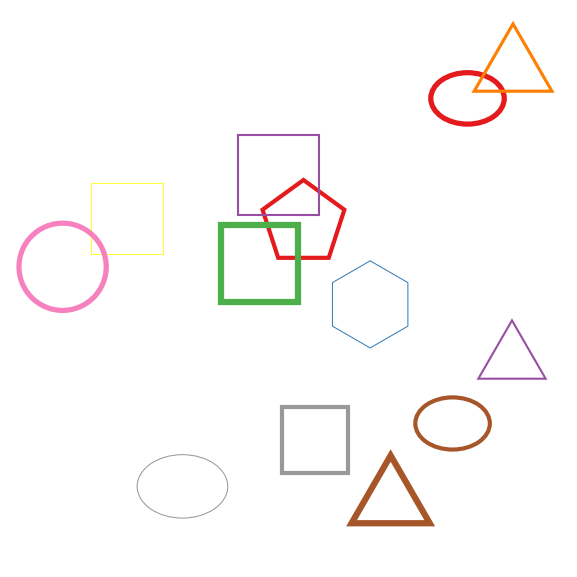[{"shape": "oval", "thickness": 2.5, "radius": 0.32, "center": [0.81, 0.829]}, {"shape": "pentagon", "thickness": 2, "radius": 0.37, "center": [0.525, 0.613]}, {"shape": "hexagon", "thickness": 0.5, "radius": 0.38, "center": [0.641, 0.472]}, {"shape": "square", "thickness": 3, "radius": 0.33, "center": [0.449, 0.543]}, {"shape": "triangle", "thickness": 1, "radius": 0.34, "center": [0.887, 0.377]}, {"shape": "square", "thickness": 1, "radius": 0.35, "center": [0.482, 0.696]}, {"shape": "triangle", "thickness": 1.5, "radius": 0.39, "center": [0.888, 0.88]}, {"shape": "square", "thickness": 0.5, "radius": 0.31, "center": [0.22, 0.621]}, {"shape": "triangle", "thickness": 3, "radius": 0.39, "center": [0.676, 0.132]}, {"shape": "oval", "thickness": 2, "radius": 0.32, "center": [0.784, 0.266]}, {"shape": "circle", "thickness": 2.5, "radius": 0.38, "center": [0.108, 0.537]}, {"shape": "oval", "thickness": 0.5, "radius": 0.39, "center": [0.316, 0.157]}, {"shape": "square", "thickness": 2, "radius": 0.29, "center": [0.545, 0.237]}]